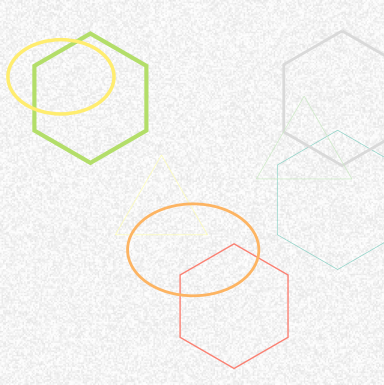[{"shape": "hexagon", "thickness": 0.5, "radius": 0.9, "center": [0.877, 0.481]}, {"shape": "triangle", "thickness": 0.5, "radius": 0.69, "center": [0.419, 0.459]}, {"shape": "hexagon", "thickness": 1, "radius": 0.81, "center": [0.608, 0.205]}, {"shape": "oval", "thickness": 2, "radius": 0.85, "center": [0.502, 0.351]}, {"shape": "hexagon", "thickness": 3, "radius": 0.84, "center": [0.235, 0.745]}, {"shape": "hexagon", "thickness": 2, "radius": 0.87, "center": [0.889, 0.745]}, {"shape": "triangle", "thickness": 0.5, "radius": 0.72, "center": [0.79, 0.607]}, {"shape": "oval", "thickness": 2.5, "radius": 0.69, "center": [0.158, 0.8]}]